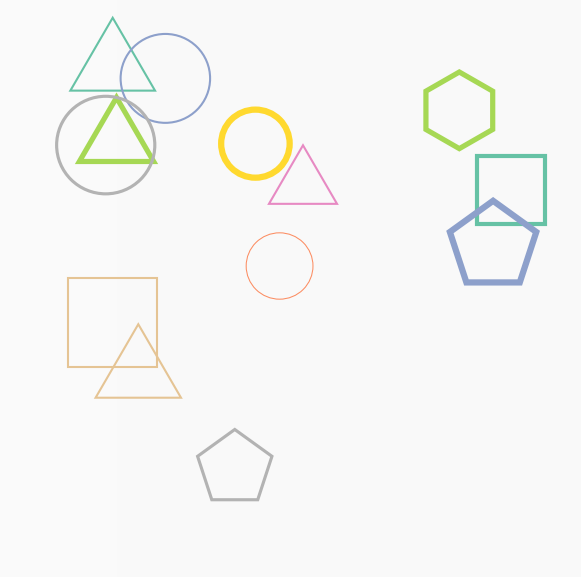[{"shape": "square", "thickness": 2, "radius": 0.29, "center": [0.879, 0.67]}, {"shape": "triangle", "thickness": 1, "radius": 0.42, "center": [0.194, 0.884]}, {"shape": "circle", "thickness": 0.5, "radius": 0.29, "center": [0.481, 0.539]}, {"shape": "circle", "thickness": 1, "radius": 0.38, "center": [0.284, 0.863]}, {"shape": "pentagon", "thickness": 3, "radius": 0.39, "center": [0.848, 0.573]}, {"shape": "triangle", "thickness": 1, "radius": 0.34, "center": [0.521, 0.68]}, {"shape": "triangle", "thickness": 2.5, "radius": 0.37, "center": [0.2, 0.756]}, {"shape": "hexagon", "thickness": 2.5, "radius": 0.33, "center": [0.79, 0.808]}, {"shape": "circle", "thickness": 3, "radius": 0.29, "center": [0.439, 0.75]}, {"shape": "square", "thickness": 1, "radius": 0.38, "center": [0.194, 0.441]}, {"shape": "triangle", "thickness": 1, "radius": 0.42, "center": [0.238, 0.353]}, {"shape": "pentagon", "thickness": 1.5, "radius": 0.34, "center": [0.404, 0.188]}, {"shape": "circle", "thickness": 1.5, "radius": 0.42, "center": [0.182, 0.748]}]